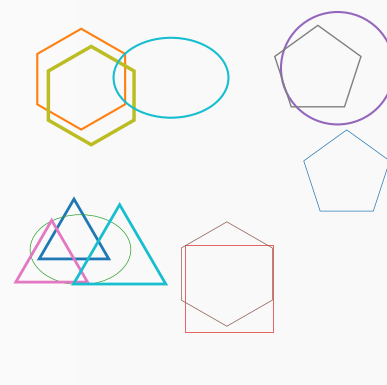[{"shape": "pentagon", "thickness": 0.5, "radius": 0.58, "center": [0.895, 0.546]}, {"shape": "triangle", "thickness": 2, "radius": 0.52, "center": [0.191, 0.379]}, {"shape": "hexagon", "thickness": 1.5, "radius": 0.65, "center": [0.21, 0.794]}, {"shape": "oval", "thickness": 0.5, "radius": 0.65, "center": [0.208, 0.351]}, {"shape": "square", "thickness": 0.5, "radius": 0.57, "center": [0.591, 0.25]}, {"shape": "circle", "thickness": 1.5, "radius": 0.73, "center": [0.871, 0.823]}, {"shape": "hexagon", "thickness": 0.5, "radius": 0.68, "center": [0.585, 0.288]}, {"shape": "triangle", "thickness": 2, "radius": 0.53, "center": [0.133, 0.321]}, {"shape": "pentagon", "thickness": 1, "radius": 0.58, "center": [0.82, 0.817]}, {"shape": "hexagon", "thickness": 2.5, "radius": 0.64, "center": [0.235, 0.752]}, {"shape": "oval", "thickness": 1.5, "radius": 0.74, "center": [0.441, 0.798]}, {"shape": "triangle", "thickness": 2, "radius": 0.69, "center": [0.309, 0.331]}]